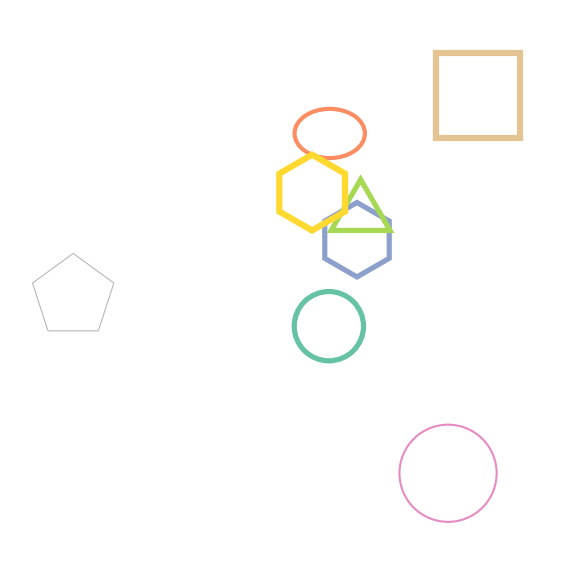[{"shape": "circle", "thickness": 2.5, "radius": 0.3, "center": [0.569, 0.434]}, {"shape": "oval", "thickness": 2, "radius": 0.3, "center": [0.571, 0.768]}, {"shape": "hexagon", "thickness": 2.5, "radius": 0.32, "center": [0.618, 0.584]}, {"shape": "circle", "thickness": 1, "radius": 0.42, "center": [0.776, 0.18]}, {"shape": "triangle", "thickness": 2.5, "radius": 0.29, "center": [0.624, 0.63]}, {"shape": "hexagon", "thickness": 3, "radius": 0.33, "center": [0.541, 0.666]}, {"shape": "square", "thickness": 3, "radius": 0.37, "center": [0.828, 0.834]}, {"shape": "pentagon", "thickness": 0.5, "radius": 0.37, "center": [0.127, 0.486]}]